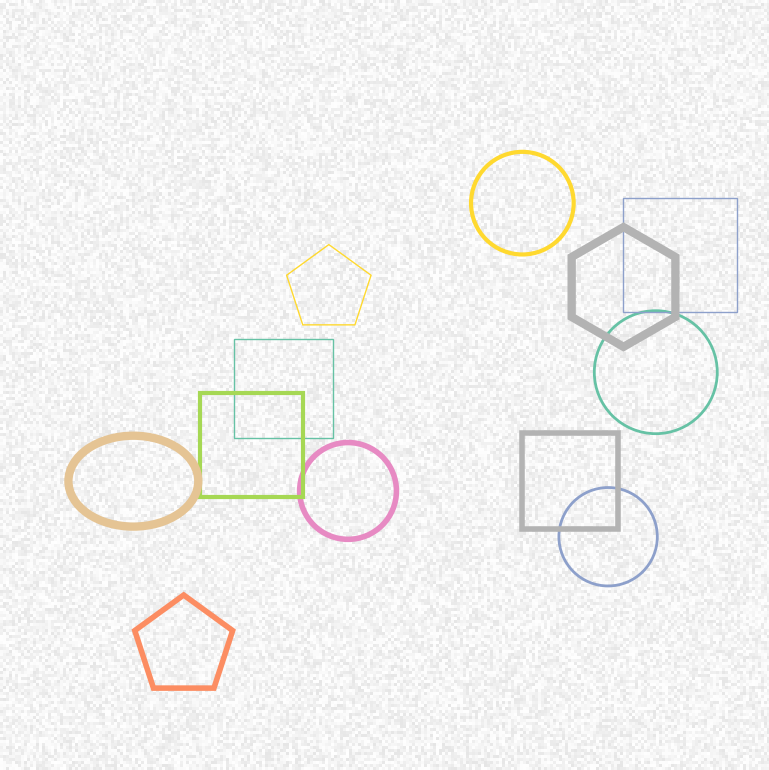[{"shape": "square", "thickness": 0.5, "radius": 0.32, "center": [0.369, 0.495]}, {"shape": "circle", "thickness": 1, "radius": 0.4, "center": [0.852, 0.517]}, {"shape": "pentagon", "thickness": 2, "radius": 0.33, "center": [0.239, 0.16]}, {"shape": "circle", "thickness": 1, "radius": 0.32, "center": [0.79, 0.303]}, {"shape": "square", "thickness": 0.5, "radius": 0.37, "center": [0.883, 0.669]}, {"shape": "circle", "thickness": 2, "radius": 0.31, "center": [0.452, 0.362]}, {"shape": "square", "thickness": 1.5, "radius": 0.34, "center": [0.327, 0.422]}, {"shape": "pentagon", "thickness": 0.5, "radius": 0.29, "center": [0.427, 0.625]}, {"shape": "circle", "thickness": 1.5, "radius": 0.33, "center": [0.678, 0.736]}, {"shape": "oval", "thickness": 3, "radius": 0.42, "center": [0.173, 0.375]}, {"shape": "hexagon", "thickness": 3, "radius": 0.39, "center": [0.81, 0.627]}, {"shape": "square", "thickness": 2, "radius": 0.31, "center": [0.741, 0.375]}]